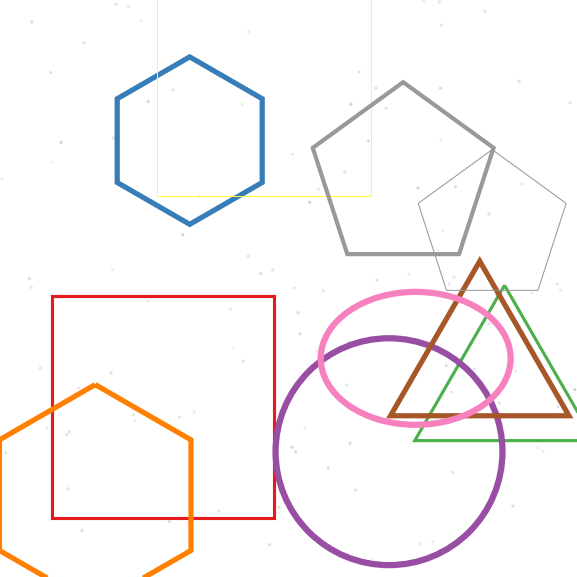[{"shape": "square", "thickness": 1.5, "radius": 0.96, "center": [0.283, 0.294]}, {"shape": "hexagon", "thickness": 2.5, "radius": 0.72, "center": [0.329, 0.756]}, {"shape": "triangle", "thickness": 1.5, "radius": 0.9, "center": [0.874, 0.326]}, {"shape": "circle", "thickness": 3, "radius": 0.98, "center": [0.674, 0.217]}, {"shape": "hexagon", "thickness": 2.5, "radius": 0.96, "center": [0.165, 0.142]}, {"shape": "square", "thickness": 0.5, "radius": 0.93, "center": [0.457, 0.845]}, {"shape": "triangle", "thickness": 2.5, "radius": 0.89, "center": [0.831, 0.368]}, {"shape": "oval", "thickness": 3, "radius": 0.82, "center": [0.72, 0.379]}, {"shape": "pentagon", "thickness": 0.5, "radius": 0.67, "center": [0.852, 0.605]}, {"shape": "pentagon", "thickness": 2, "radius": 0.82, "center": [0.698, 0.692]}]